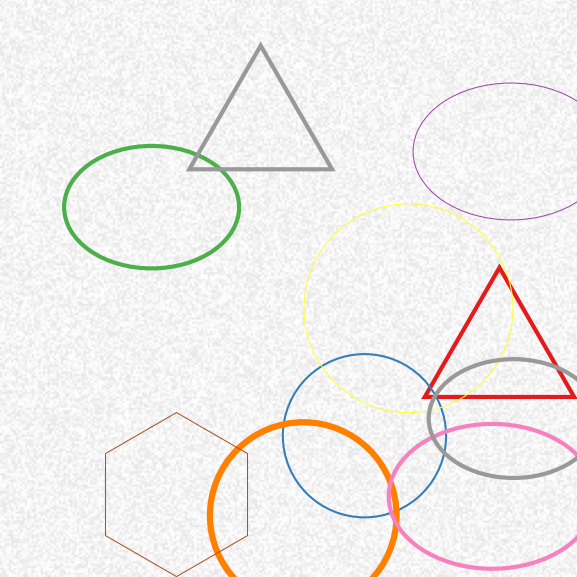[{"shape": "triangle", "thickness": 2, "radius": 0.75, "center": [0.865, 0.386]}, {"shape": "circle", "thickness": 1, "radius": 0.71, "center": [0.631, 0.245]}, {"shape": "oval", "thickness": 2, "radius": 0.76, "center": [0.263, 0.64]}, {"shape": "oval", "thickness": 0.5, "radius": 0.85, "center": [0.885, 0.737]}, {"shape": "circle", "thickness": 3, "radius": 0.81, "center": [0.525, 0.106]}, {"shape": "circle", "thickness": 0.5, "radius": 0.9, "center": [0.707, 0.465]}, {"shape": "hexagon", "thickness": 0.5, "radius": 0.71, "center": [0.306, 0.143]}, {"shape": "oval", "thickness": 2, "radius": 0.9, "center": [0.852, 0.14]}, {"shape": "triangle", "thickness": 2, "radius": 0.71, "center": [0.451, 0.777]}, {"shape": "oval", "thickness": 2, "radius": 0.73, "center": [0.889, 0.274]}]